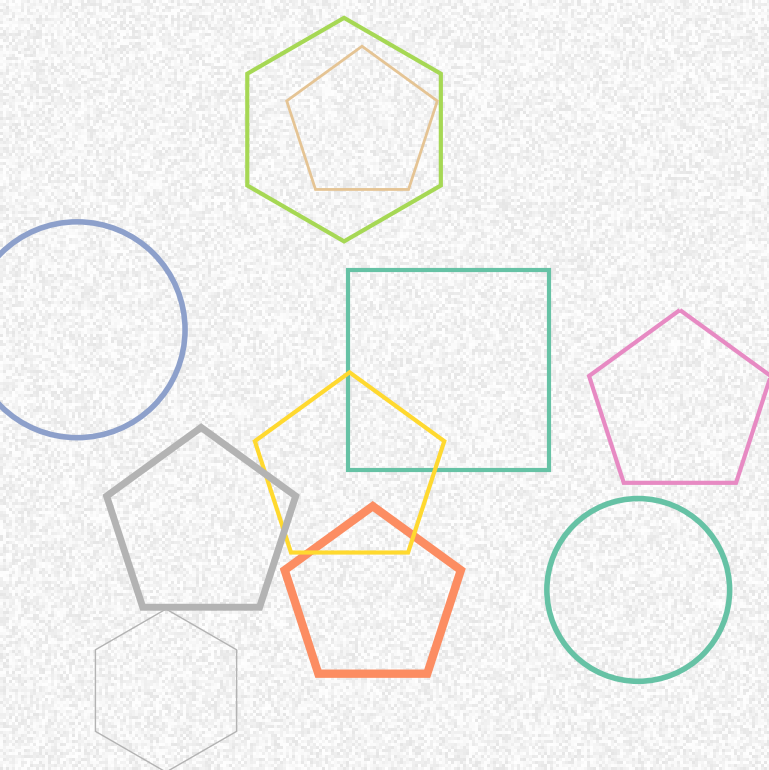[{"shape": "square", "thickness": 1.5, "radius": 0.65, "center": [0.582, 0.519]}, {"shape": "circle", "thickness": 2, "radius": 0.59, "center": [0.829, 0.234]}, {"shape": "pentagon", "thickness": 3, "radius": 0.6, "center": [0.484, 0.222]}, {"shape": "circle", "thickness": 2, "radius": 0.7, "center": [0.1, 0.572]}, {"shape": "pentagon", "thickness": 1.5, "radius": 0.62, "center": [0.883, 0.473]}, {"shape": "hexagon", "thickness": 1.5, "radius": 0.73, "center": [0.447, 0.832]}, {"shape": "pentagon", "thickness": 1.5, "radius": 0.65, "center": [0.454, 0.387]}, {"shape": "pentagon", "thickness": 1, "radius": 0.51, "center": [0.47, 0.837]}, {"shape": "pentagon", "thickness": 2.5, "radius": 0.65, "center": [0.261, 0.316]}, {"shape": "hexagon", "thickness": 0.5, "radius": 0.53, "center": [0.216, 0.103]}]